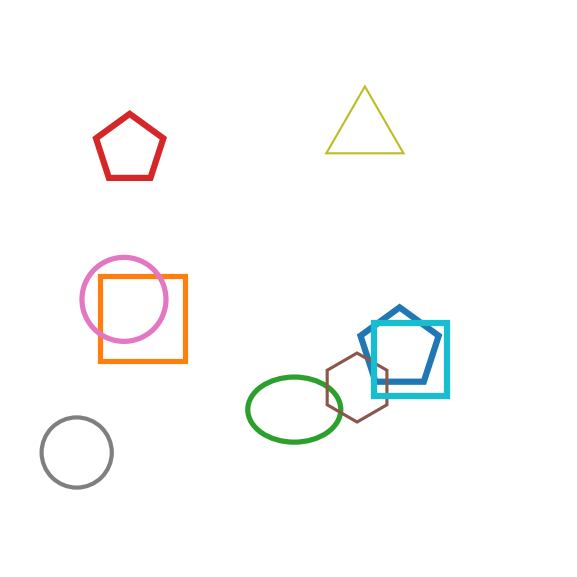[{"shape": "pentagon", "thickness": 3, "radius": 0.36, "center": [0.692, 0.396]}, {"shape": "square", "thickness": 2.5, "radius": 0.37, "center": [0.247, 0.448]}, {"shape": "oval", "thickness": 2.5, "radius": 0.4, "center": [0.51, 0.29]}, {"shape": "pentagon", "thickness": 3, "radius": 0.31, "center": [0.225, 0.741]}, {"shape": "hexagon", "thickness": 1.5, "radius": 0.3, "center": [0.618, 0.328]}, {"shape": "circle", "thickness": 2.5, "radius": 0.36, "center": [0.215, 0.481]}, {"shape": "circle", "thickness": 2, "radius": 0.3, "center": [0.133, 0.216]}, {"shape": "triangle", "thickness": 1, "radius": 0.39, "center": [0.632, 0.772]}, {"shape": "square", "thickness": 3, "radius": 0.32, "center": [0.711, 0.376]}]